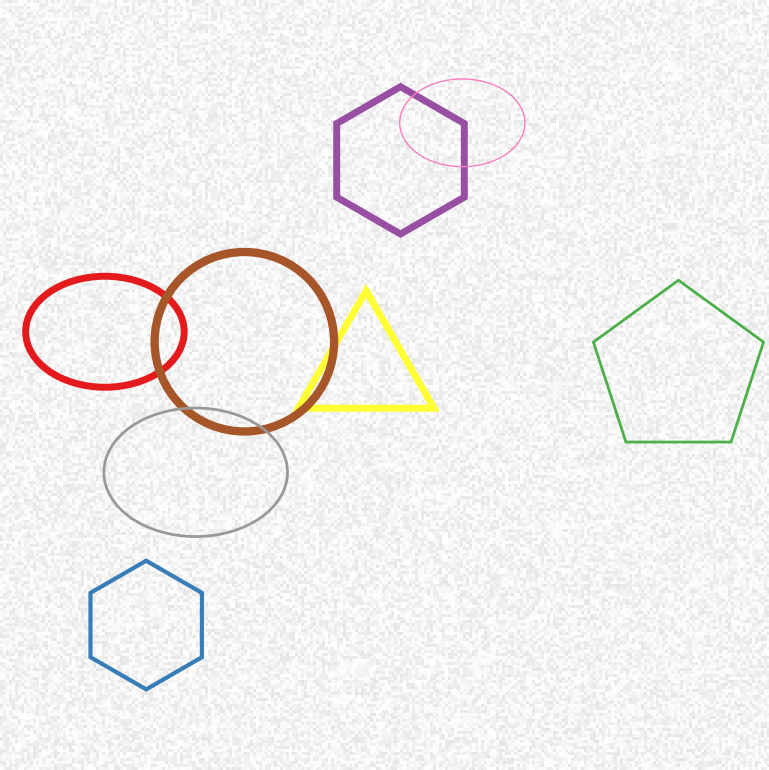[{"shape": "oval", "thickness": 2.5, "radius": 0.51, "center": [0.136, 0.569]}, {"shape": "hexagon", "thickness": 1.5, "radius": 0.42, "center": [0.19, 0.188]}, {"shape": "pentagon", "thickness": 1, "radius": 0.58, "center": [0.881, 0.52]}, {"shape": "hexagon", "thickness": 2.5, "radius": 0.48, "center": [0.52, 0.792]}, {"shape": "triangle", "thickness": 2.5, "radius": 0.51, "center": [0.476, 0.521]}, {"shape": "circle", "thickness": 3, "radius": 0.58, "center": [0.317, 0.556]}, {"shape": "oval", "thickness": 0.5, "radius": 0.41, "center": [0.6, 0.841]}, {"shape": "oval", "thickness": 1, "radius": 0.6, "center": [0.254, 0.387]}]